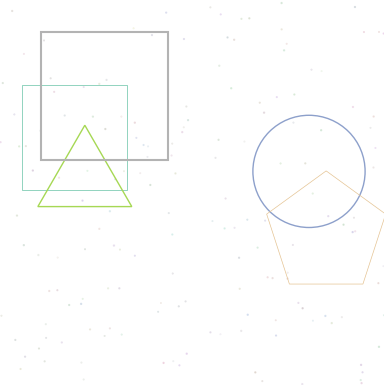[{"shape": "square", "thickness": 0.5, "radius": 0.68, "center": [0.193, 0.643]}, {"shape": "circle", "thickness": 1, "radius": 0.73, "center": [0.803, 0.555]}, {"shape": "triangle", "thickness": 1, "radius": 0.7, "center": [0.22, 0.534]}, {"shape": "pentagon", "thickness": 0.5, "radius": 0.81, "center": [0.847, 0.394]}, {"shape": "square", "thickness": 1.5, "radius": 0.83, "center": [0.271, 0.751]}]